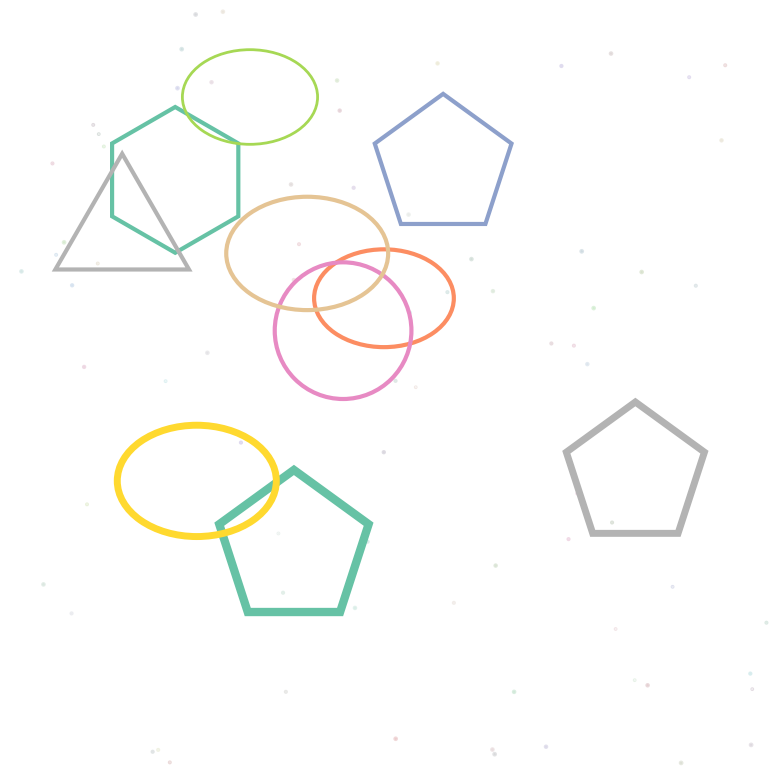[{"shape": "pentagon", "thickness": 3, "radius": 0.51, "center": [0.382, 0.288]}, {"shape": "hexagon", "thickness": 1.5, "radius": 0.47, "center": [0.228, 0.766]}, {"shape": "oval", "thickness": 1.5, "radius": 0.45, "center": [0.499, 0.613]}, {"shape": "pentagon", "thickness": 1.5, "radius": 0.47, "center": [0.576, 0.785]}, {"shape": "circle", "thickness": 1.5, "radius": 0.44, "center": [0.446, 0.571]}, {"shape": "oval", "thickness": 1, "radius": 0.44, "center": [0.325, 0.874]}, {"shape": "oval", "thickness": 2.5, "radius": 0.52, "center": [0.256, 0.375]}, {"shape": "oval", "thickness": 1.5, "radius": 0.53, "center": [0.399, 0.671]}, {"shape": "triangle", "thickness": 1.5, "radius": 0.5, "center": [0.159, 0.7]}, {"shape": "pentagon", "thickness": 2.5, "radius": 0.47, "center": [0.825, 0.384]}]